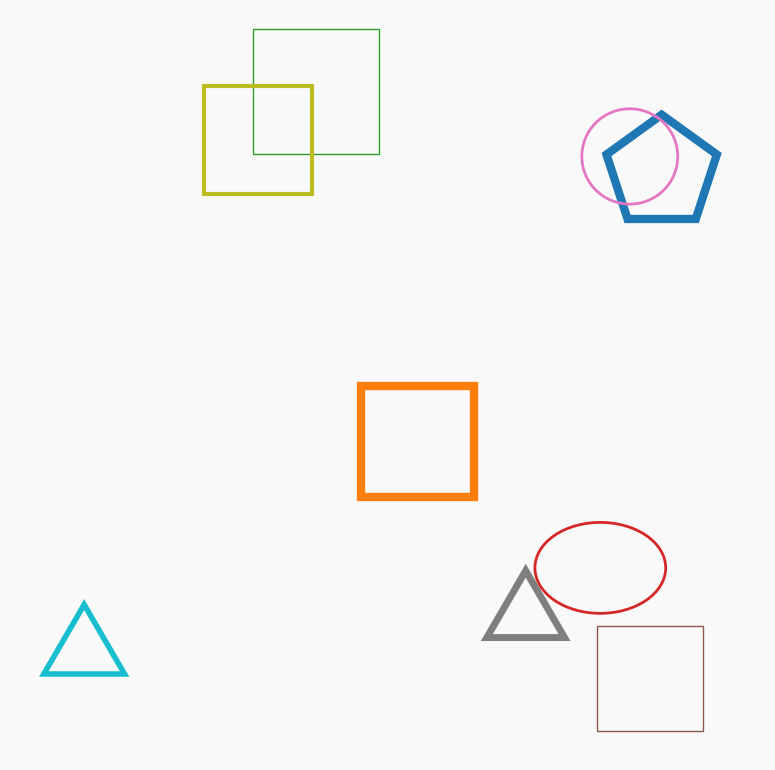[{"shape": "pentagon", "thickness": 3, "radius": 0.37, "center": [0.854, 0.776]}, {"shape": "square", "thickness": 3, "radius": 0.36, "center": [0.539, 0.427]}, {"shape": "square", "thickness": 0.5, "radius": 0.4, "center": [0.408, 0.881]}, {"shape": "oval", "thickness": 1, "radius": 0.42, "center": [0.775, 0.263]}, {"shape": "square", "thickness": 0.5, "radius": 0.34, "center": [0.839, 0.119]}, {"shape": "circle", "thickness": 1, "radius": 0.31, "center": [0.813, 0.797]}, {"shape": "triangle", "thickness": 2.5, "radius": 0.29, "center": [0.678, 0.201]}, {"shape": "square", "thickness": 1.5, "radius": 0.35, "center": [0.332, 0.818]}, {"shape": "triangle", "thickness": 2, "radius": 0.3, "center": [0.109, 0.155]}]